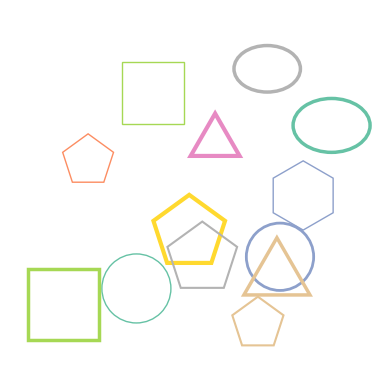[{"shape": "circle", "thickness": 1, "radius": 0.45, "center": [0.354, 0.251]}, {"shape": "oval", "thickness": 2.5, "radius": 0.5, "center": [0.861, 0.674]}, {"shape": "pentagon", "thickness": 1, "radius": 0.35, "center": [0.229, 0.583]}, {"shape": "circle", "thickness": 2, "radius": 0.44, "center": [0.727, 0.333]}, {"shape": "hexagon", "thickness": 1, "radius": 0.45, "center": [0.787, 0.492]}, {"shape": "triangle", "thickness": 3, "radius": 0.37, "center": [0.559, 0.632]}, {"shape": "square", "thickness": 1, "radius": 0.4, "center": [0.397, 0.758]}, {"shape": "square", "thickness": 2.5, "radius": 0.46, "center": [0.165, 0.21]}, {"shape": "pentagon", "thickness": 3, "radius": 0.49, "center": [0.492, 0.396]}, {"shape": "triangle", "thickness": 2.5, "radius": 0.5, "center": [0.719, 0.283]}, {"shape": "pentagon", "thickness": 1.5, "radius": 0.35, "center": [0.67, 0.159]}, {"shape": "pentagon", "thickness": 1.5, "radius": 0.48, "center": [0.525, 0.329]}, {"shape": "oval", "thickness": 2.5, "radius": 0.43, "center": [0.694, 0.821]}]